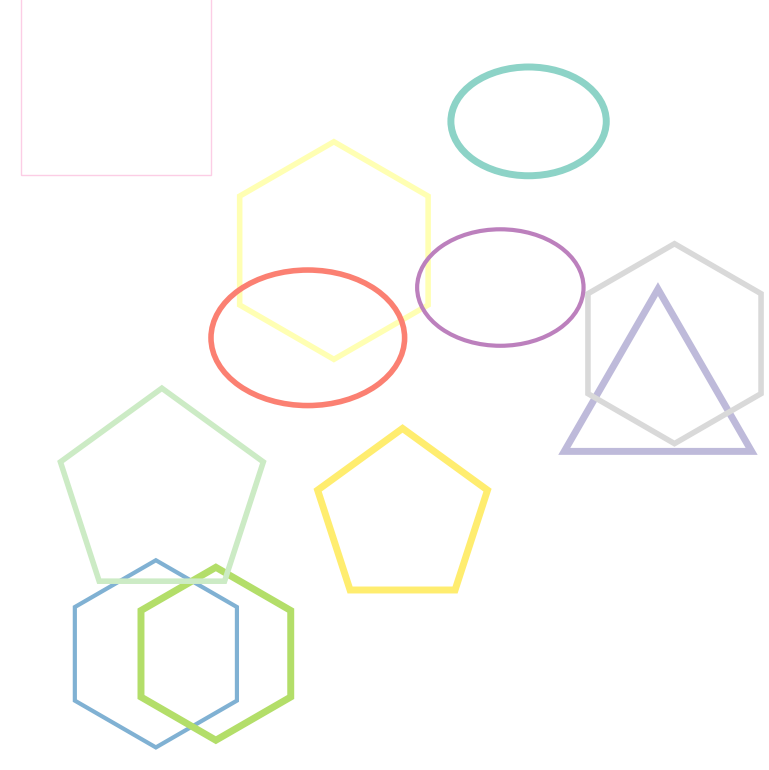[{"shape": "oval", "thickness": 2.5, "radius": 0.5, "center": [0.686, 0.842]}, {"shape": "hexagon", "thickness": 2, "radius": 0.71, "center": [0.434, 0.675]}, {"shape": "triangle", "thickness": 2.5, "radius": 0.7, "center": [0.854, 0.484]}, {"shape": "oval", "thickness": 2, "radius": 0.63, "center": [0.4, 0.561]}, {"shape": "hexagon", "thickness": 1.5, "radius": 0.61, "center": [0.202, 0.151]}, {"shape": "hexagon", "thickness": 2.5, "radius": 0.56, "center": [0.28, 0.151]}, {"shape": "square", "thickness": 0.5, "radius": 0.62, "center": [0.151, 0.895]}, {"shape": "hexagon", "thickness": 2, "radius": 0.65, "center": [0.876, 0.554]}, {"shape": "oval", "thickness": 1.5, "radius": 0.54, "center": [0.65, 0.627]}, {"shape": "pentagon", "thickness": 2, "radius": 0.69, "center": [0.21, 0.357]}, {"shape": "pentagon", "thickness": 2.5, "radius": 0.58, "center": [0.523, 0.328]}]